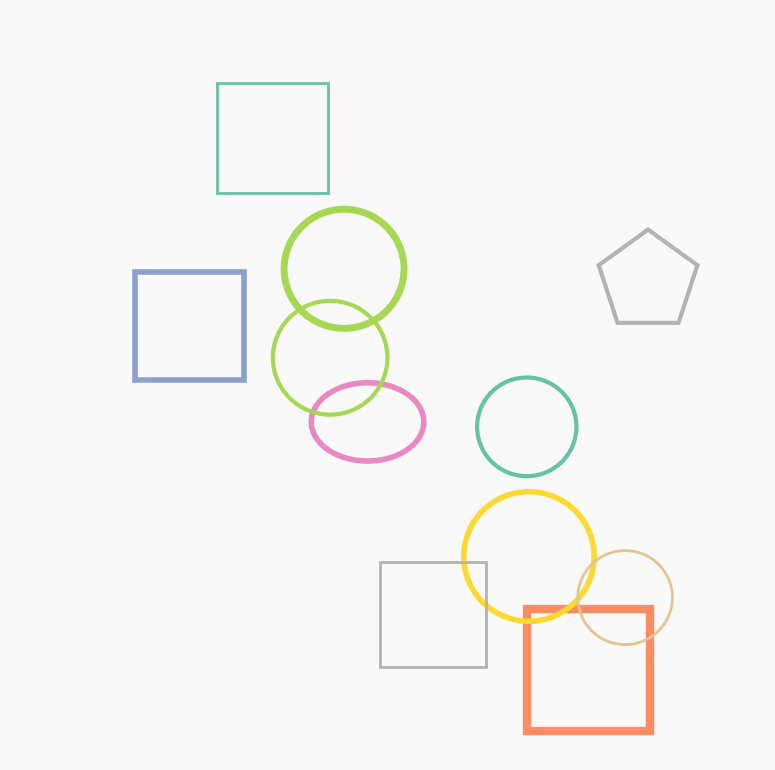[{"shape": "square", "thickness": 1, "radius": 0.36, "center": [0.352, 0.821]}, {"shape": "circle", "thickness": 1.5, "radius": 0.32, "center": [0.68, 0.446]}, {"shape": "square", "thickness": 3, "radius": 0.4, "center": [0.759, 0.13]}, {"shape": "square", "thickness": 2, "radius": 0.35, "center": [0.245, 0.577]}, {"shape": "oval", "thickness": 2, "radius": 0.36, "center": [0.474, 0.452]}, {"shape": "circle", "thickness": 1.5, "radius": 0.37, "center": [0.426, 0.535]}, {"shape": "circle", "thickness": 2.5, "radius": 0.39, "center": [0.444, 0.651]}, {"shape": "circle", "thickness": 2, "radius": 0.42, "center": [0.682, 0.277]}, {"shape": "circle", "thickness": 1, "radius": 0.31, "center": [0.807, 0.224]}, {"shape": "pentagon", "thickness": 1.5, "radius": 0.33, "center": [0.836, 0.635]}, {"shape": "square", "thickness": 1, "radius": 0.34, "center": [0.559, 0.202]}]